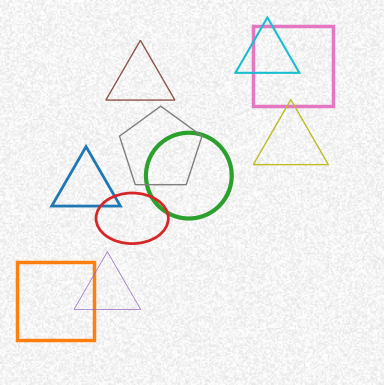[{"shape": "triangle", "thickness": 2, "radius": 0.51, "center": [0.224, 0.516]}, {"shape": "square", "thickness": 2.5, "radius": 0.5, "center": [0.144, 0.218]}, {"shape": "circle", "thickness": 3, "radius": 0.56, "center": [0.49, 0.544]}, {"shape": "oval", "thickness": 2, "radius": 0.47, "center": [0.343, 0.433]}, {"shape": "triangle", "thickness": 0.5, "radius": 0.5, "center": [0.279, 0.246]}, {"shape": "triangle", "thickness": 1, "radius": 0.52, "center": [0.365, 0.792]}, {"shape": "square", "thickness": 2.5, "radius": 0.52, "center": [0.761, 0.828]}, {"shape": "pentagon", "thickness": 1, "radius": 0.56, "center": [0.418, 0.612]}, {"shape": "triangle", "thickness": 1, "radius": 0.56, "center": [0.755, 0.629]}, {"shape": "triangle", "thickness": 1.5, "radius": 0.48, "center": [0.695, 0.859]}]